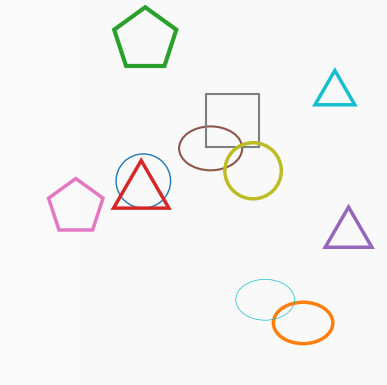[{"shape": "circle", "thickness": 1, "radius": 0.35, "center": [0.37, 0.53]}, {"shape": "oval", "thickness": 2.5, "radius": 0.38, "center": [0.782, 0.161]}, {"shape": "pentagon", "thickness": 3, "radius": 0.42, "center": [0.375, 0.897]}, {"shape": "triangle", "thickness": 2.5, "radius": 0.41, "center": [0.364, 0.501]}, {"shape": "triangle", "thickness": 2.5, "radius": 0.35, "center": [0.9, 0.393]}, {"shape": "oval", "thickness": 1.5, "radius": 0.41, "center": [0.544, 0.615]}, {"shape": "pentagon", "thickness": 2.5, "radius": 0.37, "center": [0.196, 0.462]}, {"shape": "square", "thickness": 1.5, "radius": 0.35, "center": [0.6, 0.687]}, {"shape": "circle", "thickness": 2.5, "radius": 0.36, "center": [0.653, 0.556]}, {"shape": "triangle", "thickness": 2.5, "radius": 0.3, "center": [0.864, 0.758]}, {"shape": "oval", "thickness": 0.5, "radius": 0.38, "center": [0.684, 0.221]}]